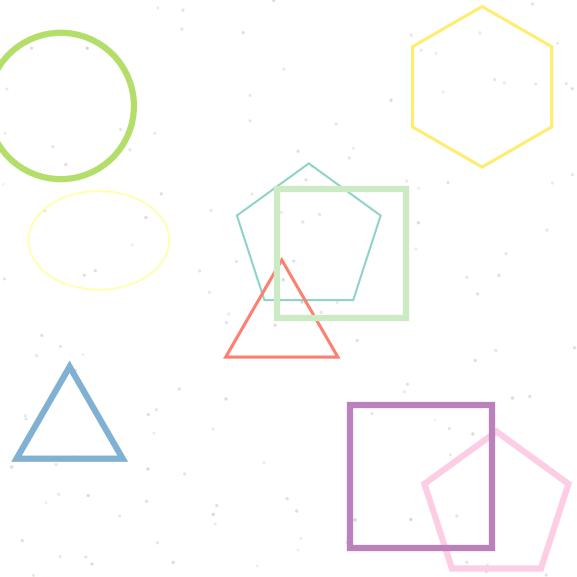[{"shape": "pentagon", "thickness": 1, "radius": 0.65, "center": [0.535, 0.585]}, {"shape": "oval", "thickness": 1, "radius": 0.61, "center": [0.171, 0.583]}, {"shape": "triangle", "thickness": 1.5, "radius": 0.56, "center": [0.488, 0.437]}, {"shape": "triangle", "thickness": 3, "radius": 0.53, "center": [0.121, 0.258]}, {"shape": "circle", "thickness": 3, "radius": 0.63, "center": [0.105, 0.816]}, {"shape": "pentagon", "thickness": 3, "radius": 0.66, "center": [0.86, 0.121]}, {"shape": "square", "thickness": 3, "radius": 0.62, "center": [0.728, 0.174]}, {"shape": "square", "thickness": 3, "radius": 0.56, "center": [0.591, 0.56]}, {"shape": "hexagon", "thickness": 1.5, "radius": 0.7, "center": [0.835, 0.849]}]